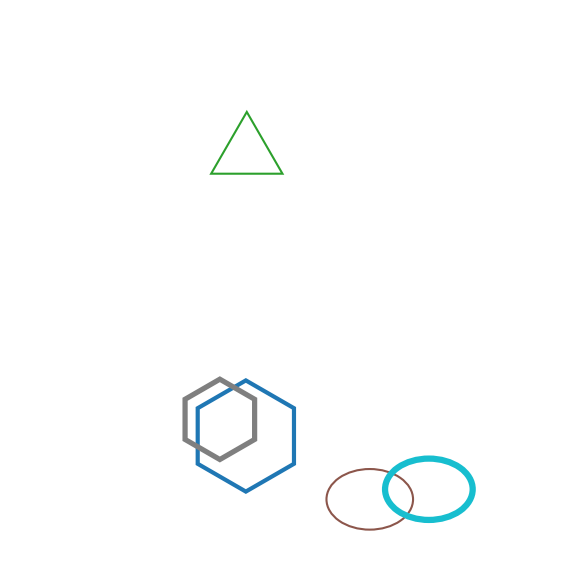[{"shape": "hexagon", "thickness": 2, "radius": 0.48, "center": [0.426, 0.244]}, {"shape": "triangle", "thickness": 1, "radius": 0.36, "center": [0.427, 0.734]}, {"shape": "oval", "thickness": 1, "radius": 0.37, "center": [0.64, 0.134]}, {"shape": "hexagon", "thickness": 2.5, "radius": 0.35, "center": [0.381, 0.273]}, {"shape": "oval", "thickness": 3, "radius": 0.38, "center": [0.743, 0.152]}]